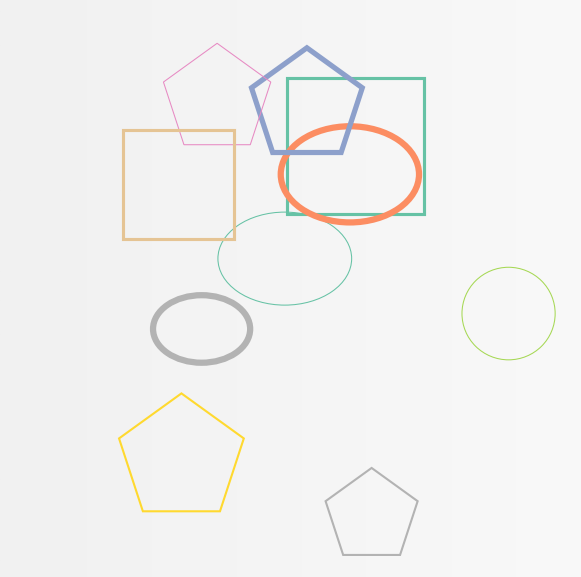[{"shape": "oval", "thickness": 0.5, "radius": 0.58, "center": [0.49, 0.551]}, {"shape": "square", "thickness": 1.5, "radius": 0.59, "center": [0.611, 0.746]}, {"shape": "oval", "thickness": 3, "radius": 0.59, "center": [0.602, 0.697]}, {"shape": "pentagon", "thickness": 2.5, "radius": 0.5, "center": [0.528, 0.816]}, {"shape": "pentagon", "thickness": 0.5, "radius": 0.49, "center": [0.374, 0.827]}, {"shape": "circle", "thickness": 0.5, "radius": 0.4, "center": [0.875, 0.456]}, {"shape": "pentagon", "thickness": 1, "radius": 0.56, "center": [0.312, 0.205]}, {"shape": "square", "thickness": 1.5, "radius": 0.47, "center": [0.307, 0.679]}, {"shape": "oval", "thickness": 3, "radius": 0.42, "center": [0.347, 0.43]}, {"shape": "pentagon", "thickness": 1, "radius": 0.42, "center": [0.639, 0.106]}]